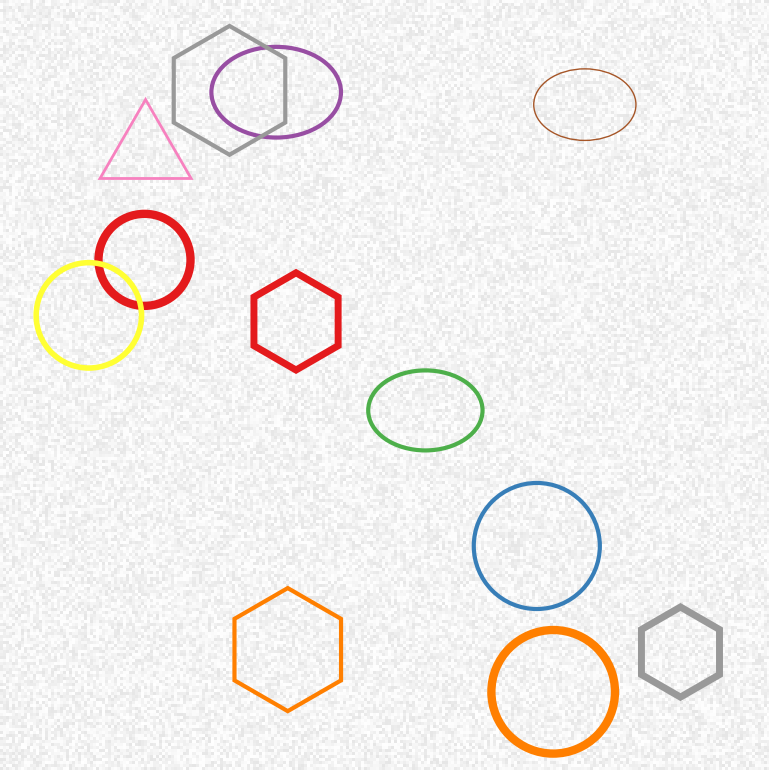[{"shape": "circle", "thickness": 3, "radius": 0.3, "center": [0.188, 0.663]}, {"shape": "hexagon", "thickness": 2.5, "radius": 0.32, "center": [0.384, 0.583]}, {"shape": "circle", "thickness": 1.5, "radius": 0.41, "center": [0.697, 0.291]}, {"shape": "oval", "thickness": 1.5, "radius": 0.37, "center": [0.552, 0.467]}, {"shape": "oval", "thickness": 1.5, "radius": 0.42, "center": [0.359, 0.88]}, {"shape": "circle", "thickness": 3, "radius": 0.4, "center": [0.718, 0.102]}, {"shape": "hexagon", "thickness": 1.5, "radius": 0.4, "center": [0.374, 0.156]}, {"shape": "circle", "thickness": 2, "radius": 0.34, "center": [0.115, 0.59]}, {"shape": "oval", "thickness": 0.5, "radius": 0.33, "center": [0.76, 0.864]}, {"shape": "triangle", "thickness": 1, "radius": 0.34, "center": [0.189, 0.802]}, {"shape": "hexagon", "thickness": 2.5, "radius": 0.29, "center": [0.884, 0.153]}, {"shape": "hexagon", "thickness": 1.5, "radius": 0.42, "center": [0.298, 0.883]}]